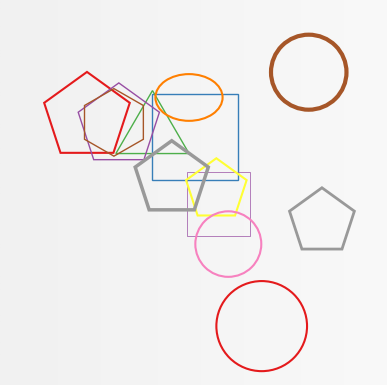[{"shape": "circle", "thickness": 1.5, "radius": 0.58, "center": [0.675, 0.153]}, {"shape": "pentagon", "thickness": 1.5, "radius": 0.58, "center": [0.224, 0.697]}, {"shape": "square", "thickness": 1, "radius": 0.56, "center": [0.503, 0.645]}, {"shape": "triangle", "thickness": 1, "radius": 0.55, "center": [0.393, 0.656]}, {"shape": "pentagon", "thickness": 1, "radius": 0.55, "center": [0.307, 0.674]}, {"shape": "square", "thickness": 0.5, "radius": 0.41, "center": [0.564, 0.47]}, {"shape": "oval", "thickness": 1.5, "radius": 0.43, "center": [0.488, 0.747]}, {"shape": "pentagon", "thickness": 1.5, "radius": 0.41, "center": [0.558, 0.507]}, {"shape": "hexagon", "thickness": 1, "radius": 0.44, "center": [0.294, 0.682]}, {"shape": "circle", "thickness": 3, "radius": 0.49, "center": [0.797, 0.812]}, {"shape": "circle", "thickness": 1.5, "radius": 0.43, "center": [0.589, 0.366]}, {"shape": "pentagon", "thickness": 2.5, "radius": 0.5, "center": [0.443, 0.535]}, {"shape": "pentagon", "thickness": 2, "radius": 0.44, "center": [0.831, 0.424]}]